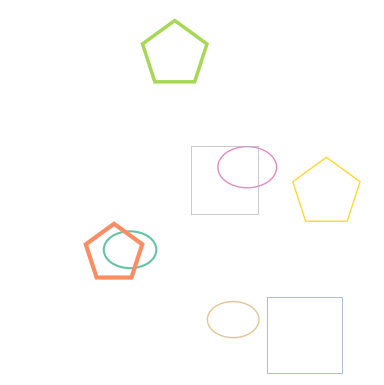[{"shape": "oval", "thickness": 1.5, "radius": 0.34, "center": [0.338, 0.351]}, {"shape": "pentagon", "thickness": 3, "radius": 0.39, "center": [0.296, 0.342]}, {"shape": "square", "thickness": 0.5, "radius": 0.49, "center": [0.79, 0.13]}, {"shape": "oval", "thickness": 1, "radius": 0.38, "center": [0.642, 0.566]}, {"shape": "pentagon", "thickness": 2.5, "radius": 0.44, "center": [0.454, 0.859]}, {"shape": "pentagon", "thickness": 1, "radius": 0.46, "center": [0.848, 0.5]}, {"shape": "oval", "thickness": 1, "radius": 0.34, "center": [0.606, 0.17]}, {"shape": "square", "thickness": 0.5, "radius": 0.44, "center": [0.584, 0.532]}]